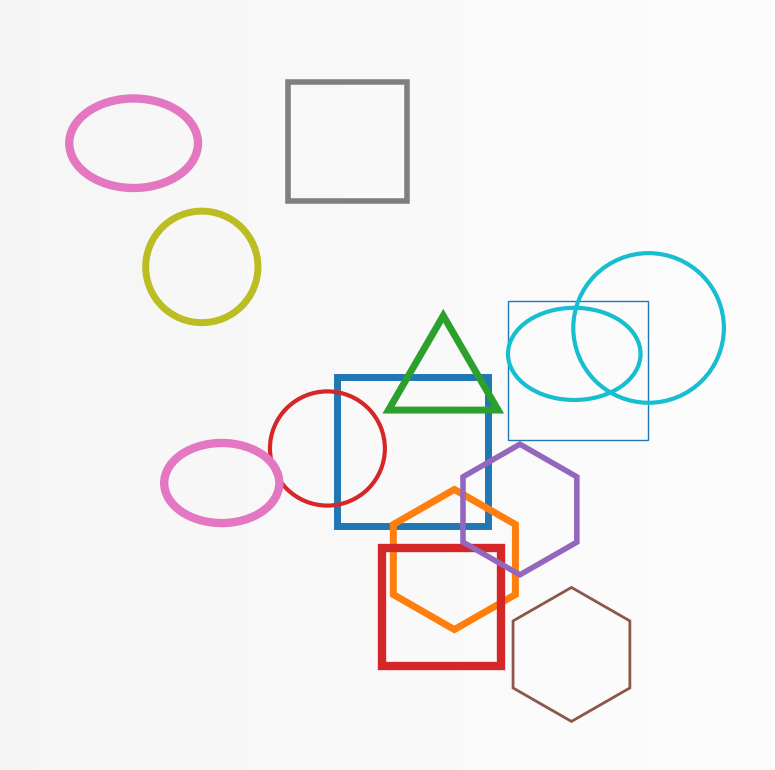[{"shape": "square", "thickness": 2.5, "radius": 0.48, "center": [0.532, 0.414]}, {"shape": "square", "thickness": 0.5, "radius": 0.45, "center": [0.746, 0.519]}, {"shape": "hexagon", "thickness": 2.5, "radius": 0.45, "center": [0.586, 0.273]}, {"shape": "triangle", "thickness": 2.5, "radius": 0.41, "center": [0.572, 0.508]}, {"shape": "square", "thickness": 3, "radius": 0.38, "center": [0.569, 0.212]}, {"shape": "circle", "thickness": 1.5, "radius": 0.37, "center": [0.422, 0.418]}, {"shape": "hexagon", "thickness": 2, "radius": 0.42, "center": [0.671, 0.338]}, {"shape": "hexagon", "thickness": 1, "radius": 0.44, "center": [0.737, 0.15]}, {"shape": "oval", "thickness": 3, "radius": 0.37, "center": [0.286, 0.373]}, {"shape": "oval", "thickness": 3, "radius": 0.42, "center": [0.172, 0.814]}, {"shape": "square", "thickness": 2, "radius": 0.39, "center": [0.449, 0.816]}, {"shape": "circle", "thickness": 2.5, "radius": 0.36, "center": [0.26, 0.653]}, {"shape": "circle", "thickness": 1.5, "radius": 0.49, "center": [0.837, 0.574]}, {"shape": "oval", "thickness": 1.5, "radius": 0.43, "center": [0.741, 0.54]}]